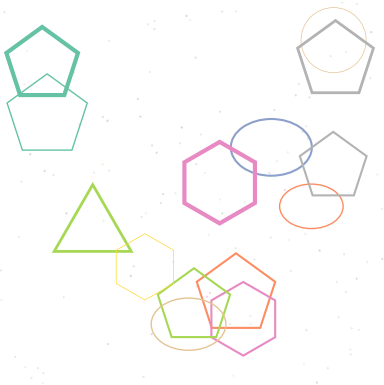[{"shape": "pentagon", "thickness": 1, "radius": 0.55, "center": [0.123, 0.699]}, {"shape": "pentagon", "thickness": 3, "radius": 0.49, "center": [0.11, 0.832]}, {"shape": "oval", "thickness": 1, "radius": 0.41, "center": [0.809, 0.464]}, {"shape": "pentagon", "thickness": 1.5, "radius": 0.54, "center": [0.613, 0.235]}, {"shape": "oval", "thickness": 1.5, "radius": 0.53, "center": [0.705, 0.617]}, {"shape": "hexagon", "thickness": 1.5, "radius": 0.48, "center": [0.632, 0.172]}, {"shape": "hexagon", "thickness": 3, "radius": 0.53, "center": [0.571, 0.526]}, {"shape": "triangle", "thickness": 2, "radius": 0.58, "center": [0.241, 0.405]}, {"shape": "pentagon", "thickness": 1.5, "radius": 0.49, "center": [0.504, 0.204]}, {"shape": "hexagon", "thickness": 0.5, "radius": 0.43, "center": [0.376, 0.307]}, {"shape": "circle", "thickness": 0.5, "radius": 0.42, "center": [0.866, 0.896]}, {"shape": "oval", "thickness": 1, "radius": 0.49, "center": [0.49, 0.158]}, {"shape": "pentagon", "thickness": 1.5, "radius": 0.46, "center": [0.866, 0.566]}, {"shape": "pentagon", "thickness": 2, "radius": 0.52, "center": [0.871, 0.843]}]